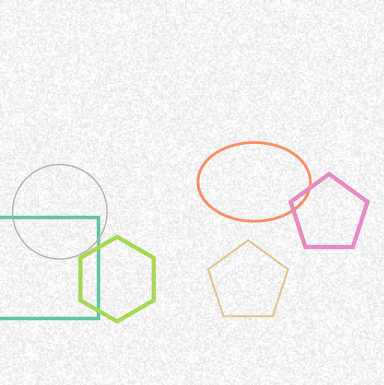[{"shape": "square", "thickness": 2.5, "radius": 0.66, "center": [0.123, 0.305]}, {"shape": "oval", "thickness": 2, "radius": 0.73, "center": [0.66, 0.528]}, {"shape": "pentagon", "thickness": 3, "radius": 0.52, "center": [0.855, 0.443]}, {"shape": "hexagon", "thickness": 3, "radius": 0.55, "center": [0.304, 0.275]}, {"shape": "pentagon", "thickness": 1.5, "radius": 0.55, "center": [0.644, 0.267]}, {"shape": "circle", "thickness": 1, "radius": 0.61, "center": [0.155, 0.45]}]